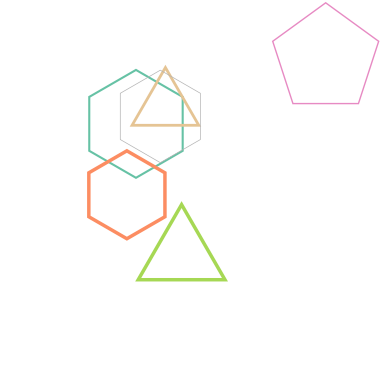[{"shape": "hexagon", "thickness": 1.5, "radius": 0.7, "center": [0.353, 0.678]}, {"shape": "hexagon", "thickness": 2.5, "radius": 0.57, "center": [0.33, 0.494]}, {"shape": "pentagon", "thickness": 1, "radius": 0.72, "center": [0.846, 0.848]}, {"shape": "triangle", "thickness": 2.5, "radius": 0.65, "center": [0.472, 0.338]}, {"shape": "triangle", "thickness": 2, "radius": 0.5, "center": [0.43, 0.725]}, {"shape": "hexagon", "thickness": 0.5, "radius": 0.6, "center": [0.416, 0.698]}]